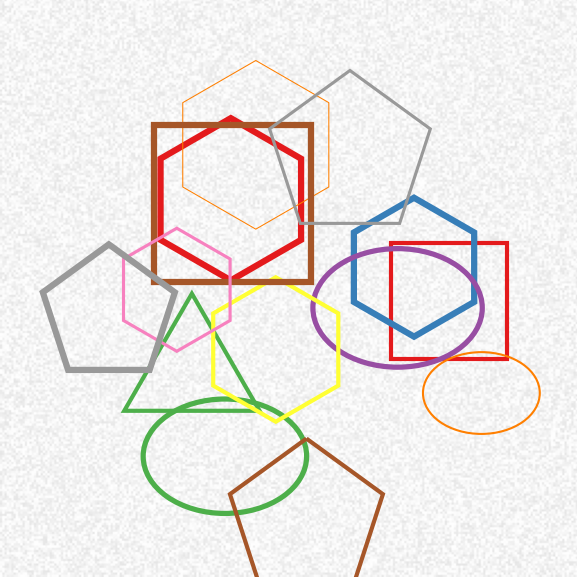[{"shape": "square", "thickness": 2, "radius": 0.5, "center": [0.777, 0.477]}, {"shape": "hexagon", "thickness": 3, "radius": 0.7, "center": [0.4, 0.654]}, {"shape": "hexagon", "thickness": 3, "radius": 0.6, "center": [0.717, 0.536]}, {"shape": "oval", "thickness": 2.5, "radius": 0.71, "center": [0.389, 0.209]}, {"shape": "triangle", "thickness": 2, "radius": 0.68, "center": [0.332, 0.355]}, {"shape": "oval", "thickness": 2.5, "radius": 0.73, "center": [0.688, 0.466]}, {"shape": "oval", "thickness": 1, "radius": 0.51, "center": [0.834, 0.319]}, {"shape": "hexagon", "thickness": 0.5, "radius": 0.73, "center": [0.443, 0.748]}, {"shape": "hexagon", "thickness": 2, "radius": 0.63, "center": [0.478, 0.394]}, {"shape": "square", "thickness": 3, "radius": 0.68, "center": [0.402, 0.647]}, {"shape": "pentagon", "thickness": 2, "radius": 0.7, "center": [0.531, 0.1]}, {"shape": "hexagon", "thickness": 1.5, "radius": 0.53, "center": [0.306, 0.497]}, {"shape": "pentagon", "thickness": 3, "radius": 0.6, "center": [0.189, 0.456]}, {"shape": "pentagon", "thickness": 1.5, "radius": 0.73, "center": [0.606, 0.731]}]